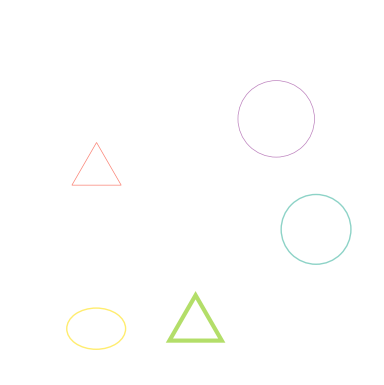[{"shape": "circle", "thickness": 1, "radius": 0.45, "center": [0.821, 0.404]}, {"shape": "triangle", "thickness": 0.5, "radius": 0.37, "center": [0.251, 0.556]}, {"shape": "triangle", "thickness": 3, "radius": 0.39, "center": [0.508, 0.155]}, {"shape": "circle", "thickness": 0.5, "radius": 0.5, "center": [0.717, 0.691]}, {"shape": "oval", "thickness": 1, "radius": 0.38, "center": [0.25, 0.146]}]